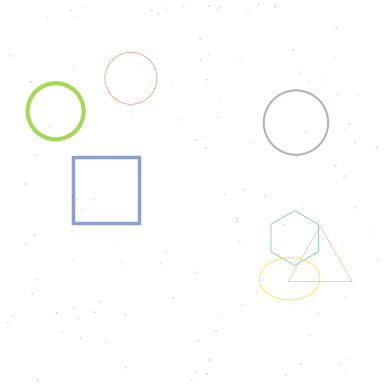[{"shape": "hexagon", "thickness": 0.5, "radius": 0.36, "center": [0.765, 0.382]}, {"shape": "circle", "thickness": 0.5, "radius": 0.34, "center": [0.34, 0.797]}, {"shape": "square", "thickness": 2.5, "radius": 0.43, "center": [0.276, 0.507]}, {"shape": "circle", "thickness": 3, "radius": 0.36, "center": [0.145, 0.711]}, {"shape": "oval", "thickness": 0.5, "radius": 0.39, "center": [0.752, 0.276]}, {"shape": "triangle", "thickness": 0.5, "radius": 0.48, "center": [0.832, 0.317]}, {"shape": "circle", "thickness": 1.5, "radius": 0.42, "center": [0.769, 0.682]}]